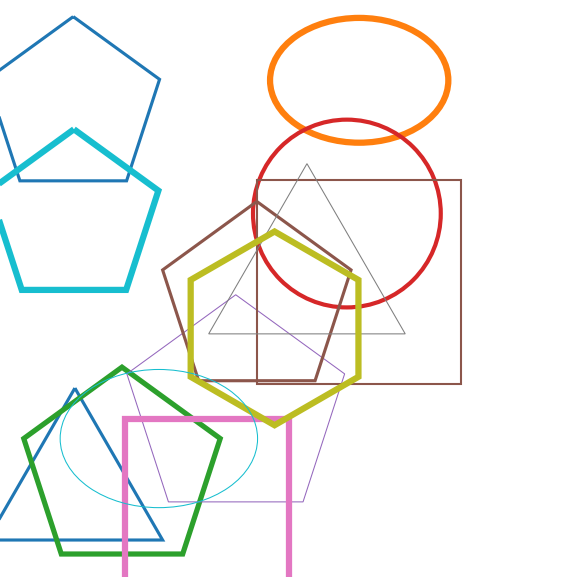[{"shape": "pentagon", "thickness": 1.5, "radius": 0.79, "center": [0.127, 0.813]}, {"shape": "triangle", "thickness": 1.5, "radius": 0.88, "center": [0.13, 0.152]}, {"shape": "oval", "thickness": 3, "radius": 0.77, "center": [0.622, 0.86]}, {"shape": "pentagon", "thickness": 2.5, "radius": 0.89, "center": [0.211, 0.184]}, {"shape": "circle", "thickness": 2, "radius": 0.81, "center": [0.601, 0.629]}, {"shape": "pentagon", "thickness": 0.5, "radius": 0.99, "center": [0.408, 0.29]}, {"shape": "pentagon", "thickness": 1.5, "radius": 0.86, "center": [0.445, 0.479]}, {"shape": "square", "thickness": 1, "radius": 0.88, "center": [0.622, 0.51]}, {"shape": "square", "thickness": 3, "radius": 0.71, "center": [0.359, 0.131]}, {"shape": "triangle", "thickness": 0.5, "radius": 0.98, "center": [0.532, 0.519]}, {"shape": "hexagon", "thickness": 3, "radius": 0.84, "center": [0.475, 0.431]}, {"shape": "oval", "thickness": 0.5, "radius": 0.85, "center": [0.275, 0.24]}, {"shape": "pentagon", "thickness": 3, "radius": 0.77, "center": [0.128, 0.622]}]